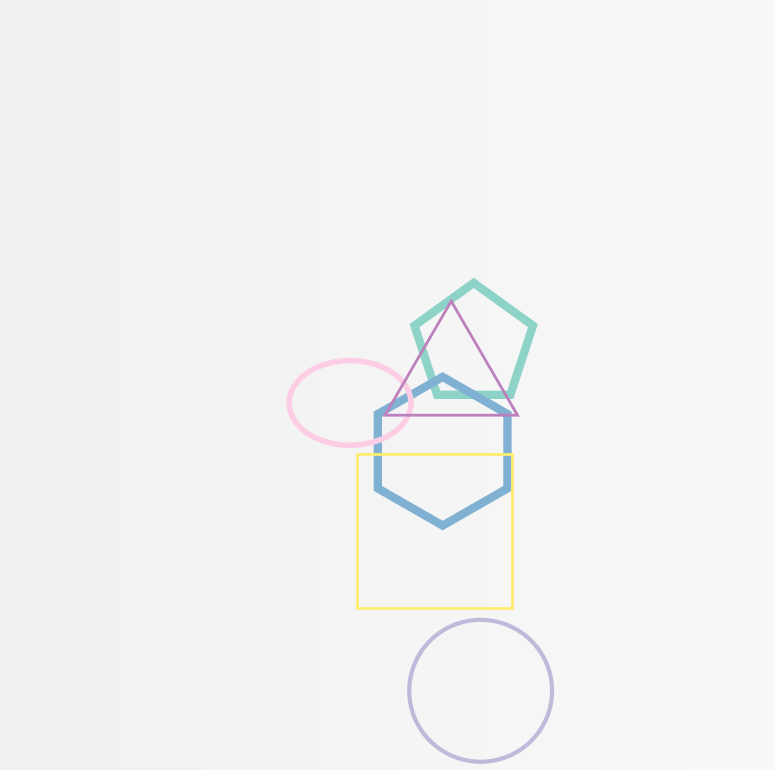[{"shape": "pentagon", "thickness": 3, "radius": 0.4, "center": [0.611, 0.552]}, {"shape": "circle", "thickness": 1.5, "radius": 0.46, "center": [0.62, 0.103]}, {"shape": "hexagon", "thickness": 3, "radius": 0.48, "center": [0.571, 0.414]}, {"shape": "oval", "thickness": 2, "radius": 0.39, "center": [0.452, 0.477]}, {"shape": "triangle", "thickness": 1, "radius": 0.49, "center": [0.582, 0.51]}, {"shape": "square", "thickness": 1, "radius": 0.5, "center": [0.561, 0.311]}]